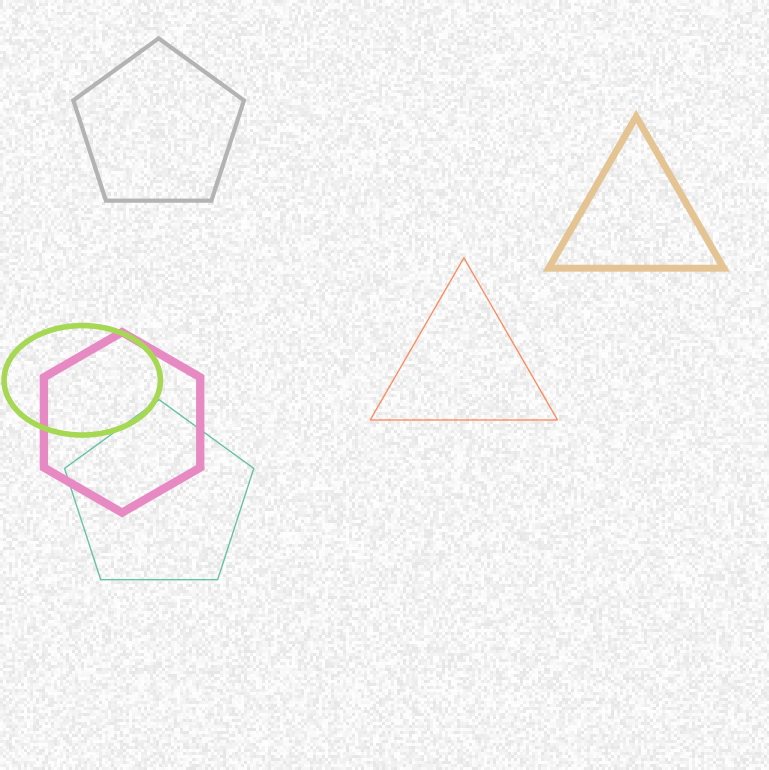[{"shape": "pentagon", "thickness": 0.5, "radius": 0.65, "center": [0.207, 0.352]}, {"shape": "triangle", "thickness": 0.5, "radius": 0.7, "center": [0.602, 0.525]}, {"shape": "hexagon", "thickness": 3, "radius": 0.59, "center": [0.159, 0.451]}, {"shape": "oval", "thickness": 2, "radius": 0.51, "center": [0.107, 0.506]}, {"shape": "triangle", "thickness": 2.5, "radius": 0.66, "center": [0.826, 0.717]}, {"shape": "pentagon", "thickness": 1.5, "radius": 0.58, "center": [0.206, 0.834]}]